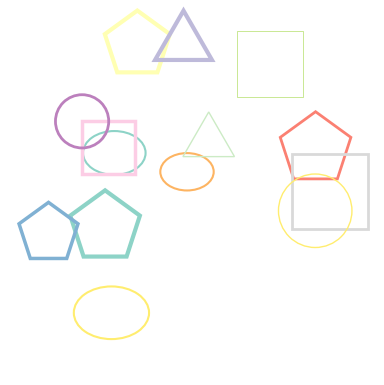[{"shape": "oval", "thickness": 1.5, "radius": 0.41, "center": [0.297, 0.603]}, {"shape": "pentagon", "thickness": 3, "radius": 0.48, "center": [0.273, 0.411]}, {"shape": "pentagon", "thickness": 3, "radius": 0.44, "center": [0.357, 0.884]}, {"shape": "triangle", "thickness": 3, "radius": 0.43, "center": [0.477, 0.887]}, {"shape": "pentagon", "thickness": 2, "radius": 0.48, "center": [0.82, 0.613]}, {"shape": "pentagon", "thickness": 2.5, "radius": 0.4, "center": [0.126, 0.394]}, {"shape": "oval", "thickness": 1.5, "radius": 0.35, "center": [0.486, 0.554]}, {"shape": "square", "thickness": 0.5, "radius": 0.43, "center": [0.701, 0.834]}, {"shape": "square", "thickness": 2.5, "radius": 0.35, "center": [0.282, 0.616]}, {"shape": "square", "thickness": 2, "radius": 0.49, "center": [0.857, 0.503]}, {"shape": "circle", "thickness": 2, "radius": 0.35, "center": [0.213, 0.685]}, {"shape": "triangle", "thickness": 1, "radius": 0.39, "center": [0.542, 0.632]}, {"shape": "oval", "thickness": 1.5, "radius": 0.49, "center": [0.289, 0.188]}, {"shape": "circle", "thickness": 1, "radius": 0.48, "center": [0.819, 0.453]}]